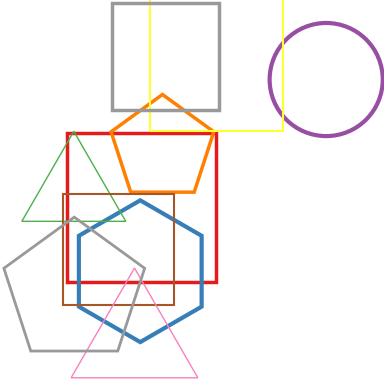[{"shape": "square", "thickness": 2.5, "radius": 0.97, "center": [0.367, 0.461]}, {"shape": "hexagon", "thickness": 3, "radius": 0.92, "center": [0.364, 0.296]}, {"shape": "triangle", "thickness": 1, "radius": 0.78, "center": [0.192, 0.503]}, {"shape": "circle", "thickness": 3, "radius": 0.73, "center": [0.847, 0.793]}, {"shape": "pentagon", "thickness": 2.5, "radius": 0.7, "center": [0.422, 0.614]}, {"shape": "square", "thickness": 1.5, "radius": 0.86, "center": [0.562, 0.832]}, {"shape": "square", "thickness": 1.5, "radius": 0.72, "center": [0.307, 0.351]}, {"shape": "triangle", "thickness": 1, "radius": 0.95, "center": [0.349, 0.114]}, {"shape": "pentagon", "thickness": 2, "radius": 0.96, "center": [0.193, 0.244]}, {"shape": "square", "thickness": 2.5, "radius": 0.69, "center": [0.43, 0.854]}]